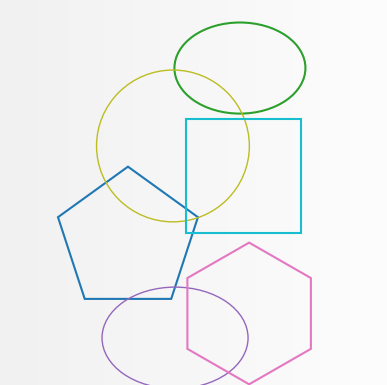[{"shape": "pentagon", "thickness": 1.5, "radius": 0.95, "center": [0.33, 0.377]}, {"shape": "oval", "thickness": 1.5, "radius": 0.85, "center": [0.619, 0.823]}, {"shape": "oval", "thickness": 1, "radius": 0.94, "center": [0.452, 0.122]}, {"shape": "hexagon", "thickness": 1.5, "radius": 0.92, "center": [0.643, 0.186]}, {"shape": "circle", "thickness": 1, "radius": 0.99, "center": [0.446, 0.621]}, {"shape": "square", "thickness": 1.5, "radius": 0.74, "center": [0.628, 0.543]}]